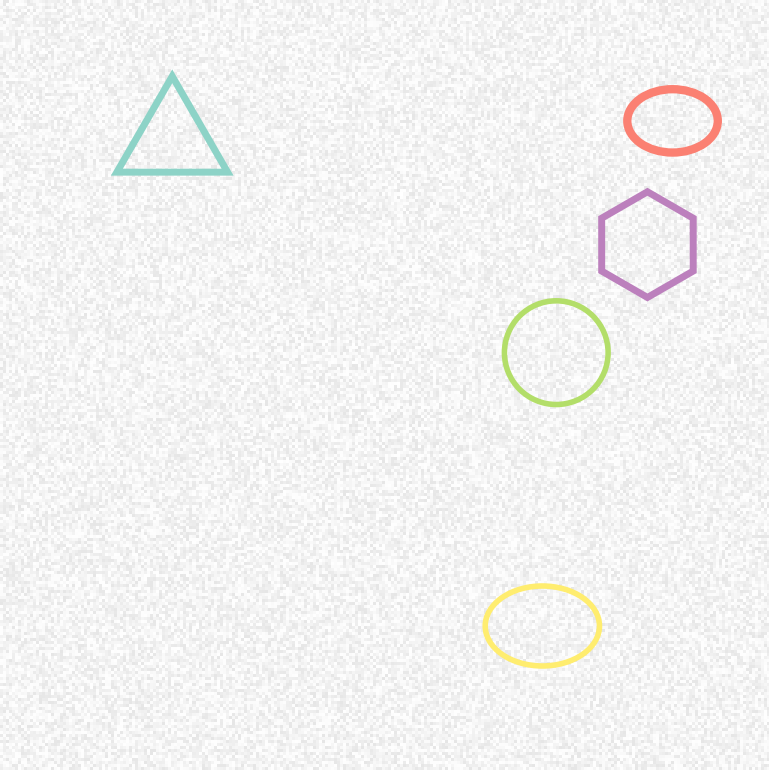[{"shape": "triangle", "thickness": 2.5, "radius": 0.42, "center": [0.224, 0.818]}, {"shape": "oval", "thickness": 3, "radius": 0.29, "center": [0.873, 0.843]}, {"shape": "circle", "thickness": 2, "radius": 0.34, "center": [0.722, 0.542]}, {"shape": "hexagon", "thickness": 2.5, "radius": 0.34, "center": [0.841, 0.682]}, {"shape": "oval", "thickness": 2, "radius": 0.37, "center": [0.704, 0.187]}]